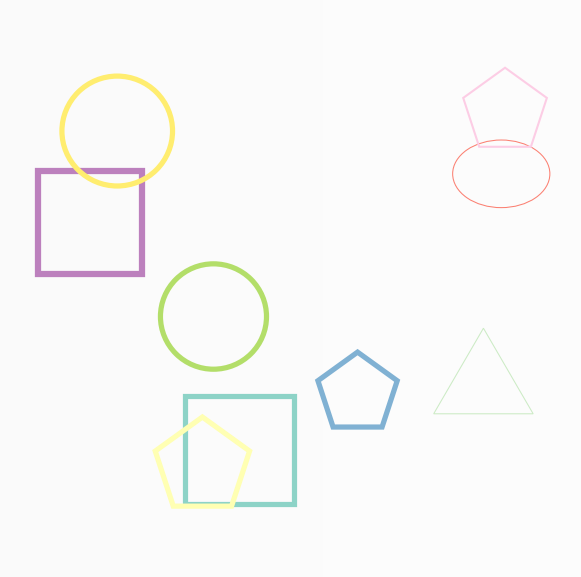[{"shape": "square", "thickness": 2.5, "radius": 0.47, "center": [0.412, 0.22]}, {"shape": "pentagon", "thickness": 2.5, "radius": 0.43, "center": [0.348, 0.192]}, {"shape": "oval", "thickness": 0.5, "radius": 0.42, "center": [0.862, 0.698]}, {"shape": "pentagon", "thickness": 2.5, "radius": 0.36, "center": [0.615, 0.318]}, {"shape": "circle", "thickness": 2.5, "radius": 0.46, "center": [0.367, 0.451]}, {"shape": "pentagon", "thickness": 1, "radius": 0.38, "center": [0.869, 0.806]}, {"shape": "square", "thickness": 3, "radius": 0.45, "center": [0.155, 0.614]}, {"shape": "triangle", "thickness": 0.5, "radius": 0.49, "center": [0.832, 0.332]}, {"shape": "circle", "thickness": 2.5, "radius": 0.48, "center": [0.202, 0.772]}]